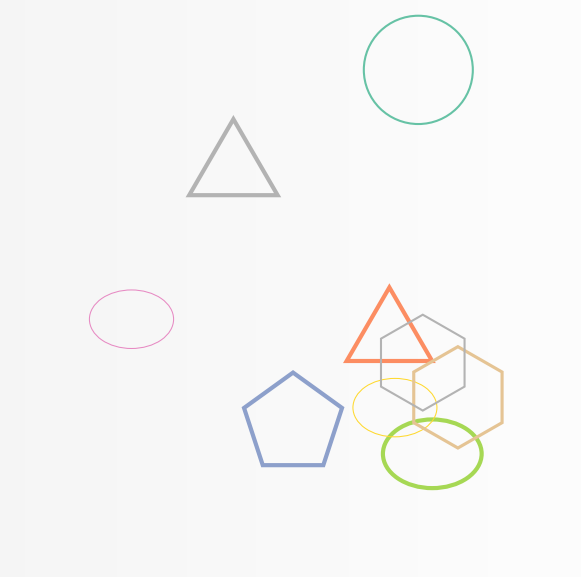[{"shape": "circle", "thickness": 1, "radius": 0.47, "center": [0.72, 0.878]}, {"shape": "triangle", "thickness": 2, "radius": 0.42, "center": [0.67, 0.417]}, {"shape": "pentagon", "thickness": 2, "radius": 0.44, "center": [0.504, 0.265]}, {"shape": "oval", "thickness": 0.5, "radius": 0.36, "center": [0.226, 0.446]}, {"shape": "oval", "thickness": 2, "radius": 0.42, "center": [0.744, 0.213]}, {"shape": "oval", "thickness": 0.5, "radius": 0.36, "center": [0.679, 0.293]}, {"shape": "hexagon", "thickness": 1.5, "radius": 0.44, "center": [0.788, 0.311]}, {"shape": "triangle", "thickness": 2, "radius": 0.44, "center": [0.402, 0.705]}, {"shape": "hexagon", "thickness": 1, "radius": 0.42, "center": [0.727, 0.371]}]